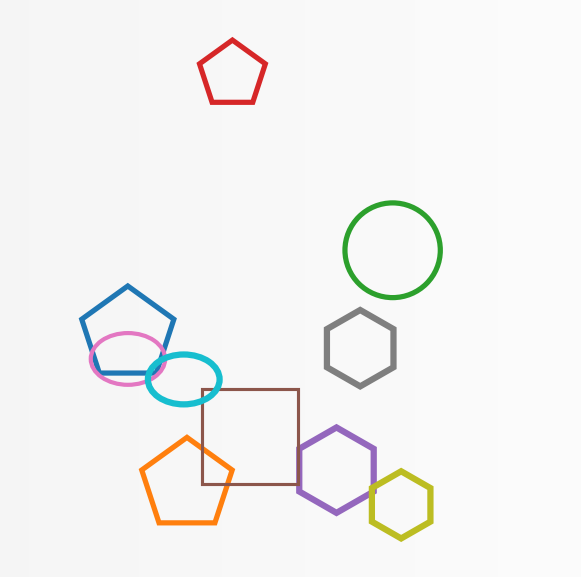[{"shape": "pentagon", "thickness": 2.5, "radius": 0.42, "center": [0.22, 0.421]}, {"shape": "pentagon", "thickness": 2.5, "radius": 0.41, "center": [0.322, 0.16]}, {"shape": "circle", "thickness": 2.5, "radius": 0.41, "center": [0.675, 0.566]}, {"shape": "pentagon", "thickness": 2.5, "radius": 0.3, "center": [0.4, 0.87]}, {"shape": "hexagon", "thickness": 3, "radius": 0.37, "center": [0.579, 0.185]}, {"shape": "square", "thickness": 1.5, "radius": 0.41, "center": [0.43, 0.243]}, {"shape": "oval", "thickness": 2, "radius": 0.32, "center": [0.22, 0.378]}, {"shape": "hexagon", "thickness": 3, "radius": 0.33, "center": [0.62, 0.396]}, {"shape": "hexagon", "thickness": 3, "radius": 0.29, "center": [0.69, 0.125]}, {"shape": "oval", "thickness": 3, "radius": 0.31, "center": [0.316, 0.342]}]